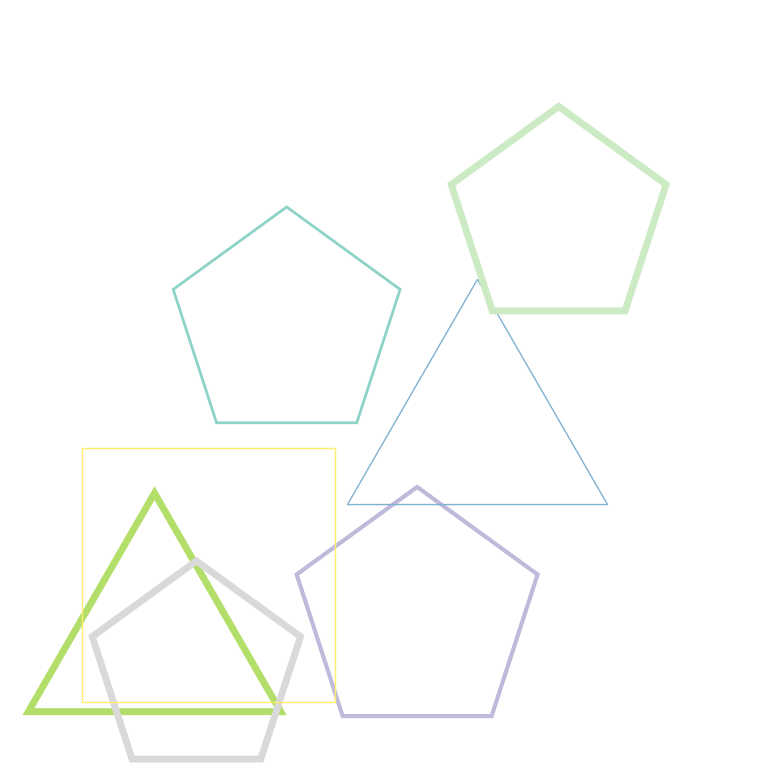[{"shape": "pentagon", "thickness": 1, "radius": 0.77, "center": [0.372, 0.576]}, {"shape": "pentagon", "thickness": 1.5, "radius": 0.82, "center": [0.542, 0.203]}, {"shape": "triangle", "thickness": 0.5, "radius": 0.97, "center": [0.62, 0.442]}, {"shape": "triangle", "thickness": 2.5, "radius": 0.95, "center": [0.201, 0.17]}, {"shape": "pentagon", "thickness": 2.5, "radius": 0.71, "center": [0.255, 0.129]}, {"shape": "pentagon", "thickness": 2.5, "radius": 0.73, "center": [0.726, 0.715]}, {"shape": "square", "thickness": 0.5, "radius": 0.82, "center": [0.271, 0.253]}]